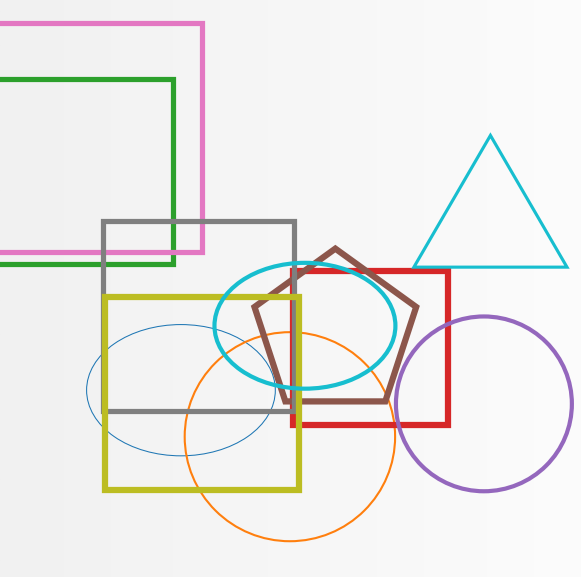[{"shape": "oval", "thickness": 0.5, "radius": 0.81, "center": [0.311, 0.323]}, {"shape": "circle", "thickness": 1, "radius": 0.9, "center": [0.499, 0.243]}, {"shape": "square", "thickness": 2.5, "radius": 0.8, "center": [0.138, 0.703]}, {"shape": "square", "thickness": 3, "radius": 0.67, "center": [0.638, 0.397]}, {"shape": "circle", "thickness": 2, "radius": 0.76, "center": [0.833, 0.3]}, {"shape": "pentagon", "thickness": 3, "radius": 0.73, "center": [0.577, 0.422]}, {"shape": "square", "thickness": 2.5, "radius": 0.99, "center": [0.15, 0.761]}, {"shape": "square", "thickness": 2.5, "radius": 0.82, "center": [0.342, 0.452]}, {"shape": "square", "thickness": 3, "radius": 0.83, "center": [0.348, 0.317]}, {"shape": "oval", "thickness": 2, "radius": 0.78, "center": [0.525, 0.435]}, {"shape": "triangle", "thickness": 1.5, "radius": 0.76, "center": [0.844, 0.613]}]